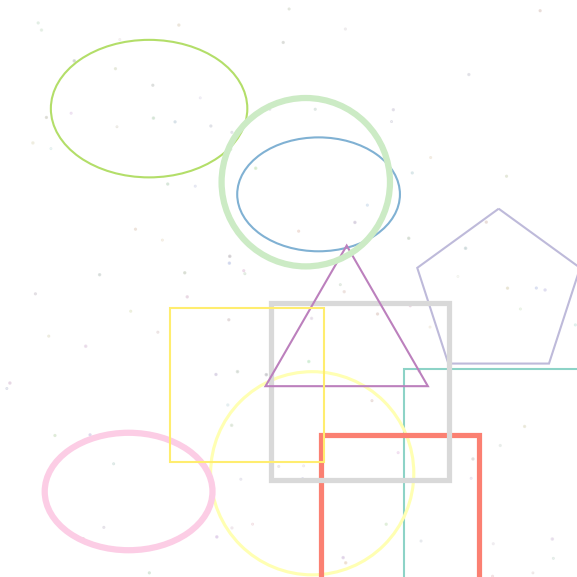[{"shape": "square", "thickness": 1, "radius": 0.94, "center": [0.886, 0.173]}, {"shape": "circle", "thickness": 1.5, "radius": 0.88, "center": [0.541, 0.18]}, {"shape": "pentagon", "thickness": 1, "radius": 0.74, "center": [0.863, 0.49]}, {"shape": "square", "thickness": 2.5, "radius": 0.69, "center": [0.692, 0.109]}, {"shape": "oval", "thickness": 1, "radius": 0.7, "center": [0.552, 0.663]}, {"shape": "oval", "thickness": 1, "radius": 0.85, "center": [0.258, 0.811]}, {"shape": "oval", "thickness": 3, "radius": 0.73, "center": [0.223, 0.148]}, {"shape": "square", "thickness": 2.5, "radius": 0.77, "center": [0.624, 0.321]}, {"shape": "triangle", "thickness": 1, "radius": 0.81, "center": [0.6, 0.412]}, {"shape": "circle", "thickness": 3, "radius": 0.73, "center": [0.529, 0.684]}, {"shape": "square", "thickness": 1, "radius": 0.67, "center": [0.427, 0.333]}]